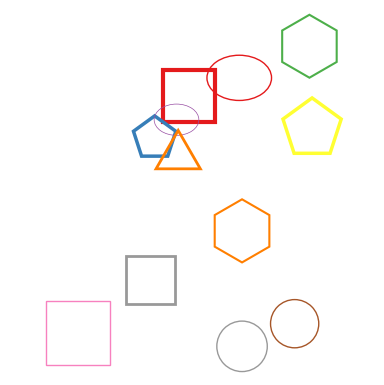[{"shape": "oval", "thickness": 1, "radius": 0.42, "center": [0.621, 0.798]}, {"shape": "square", "thickness": 3, "radius": 0.34, "center": [0.491, 0.752]}, {"shape": "pentagon", "thickness": 2.5, "radius": 0.29, "center": [0.402, 0.641]}, {"shape": "hexagon", "thickness": 1.5, "radius": 0.41, "center": [0.804, 0.88]}, {"shape": "oval", "thickness": 0.5, "radius": 0.29, "center": [0.458, 0.689]}, {"shape": "triangle", "thickness": 2, "radius": 0.33, "center": [0.463, 0.595]}, {"shape": "hexagon", "thickness": 1.5, "radius": 0.41, "center": [0.629, 0.4]}, {"shape": "pentagon", "thickness": 2.5, "radius": 0.4, "center": [0.811, 0.666]}, {"shape": "circle", "thickness": 1, "radius": 0.31, "center": [0.765, 0.159]}, {"shape": "square", "thickness": 1, "radius": 0.41, "center": [0.203, 0.136]}, {"shape": "square", "thickness": 2, "radius": 0.31, "center": [0.391, 0.274]}, {"shape": "circle", "thickness": 1, "radius": 0.33, "center": [0.629, 0.1]}]